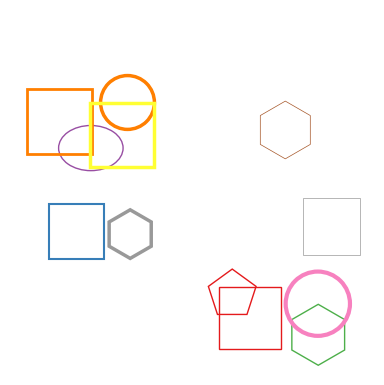[{"shape": "pentagon", "thickness": 1, "radius": 0.33, "center": [0.603, 0.236]}, {"shape": "square", "thickness": 1, "radius": 0.4, "center": [0.649, 0.173]}, {"shape": "square", "thickness": 1.5, "radius": 0.36, "center": [0.199, 0.398]}, {"shape": "hexagon", "thickness": 1, "radius": 0.4, "center": [0.827, 0.13]}, {"shape": "oval", "thickness": 1, "radius": 0.42, "center": [0.236, 0.615]}, {"shape": "circle", "thickness": 2.5, "radius": 0.35, "center": [0.331, 0.734]}, {"shape": "square", "thickness": 2, "radius": 0.42, "center": [0.154, 0.685]}, {"shape": "square", "thickness": 2.5, "radius": 0.42, "center": [0.318, 0.65]}, {"shape": "hexagon", "thickness": 0.5, "radius": 0.37, "center": [0.741, 0.662]}, {"shape": "circle", "thickness": 3, "radius": 0.42, "center": [0.826, 0.211]}, {"shape": "square", "thickness": 0.5, "radius": 0.37, "center": [0.86, 0.412]}, {"shape": "hexagon", "thickness": 2.5, "radius": 0.32, "center": [0.338, 0.392]}]